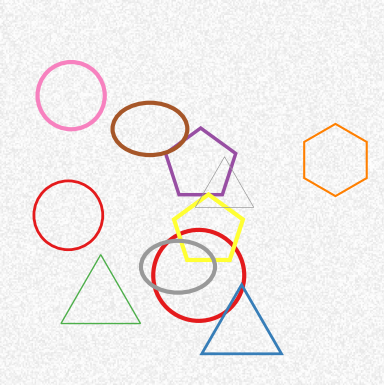[{"shape": "circle", "thickness": 2, "radius": 0.45, "center": [0.177, 0.441]}, {"shape": "circle", "thickness": 3, "radius": 0.59, "center": [0.516, 0.285]}, {"shape": "triangle", "thickness": 2, "radius": 0.6, "center": [0.628, 0.141]}, {"shape": "triangle", "thickness": 1, "radius": 0.6, "center": [0.262, 0.219]}, {"shape": "pentagon", "thickness": 2.5, "radius": 0.48, "center": [0.521, 0.572]}, {"shape": "hexagon", "thickness": 1.5, "radius": 0.47, "center": [0.871, 0.584]}, {"shape": "pentagon", "thickness": 3, "radius": 0.47, "center": [0.541, 0.401]}, {"shape": "oval", "thickness": 3, "radius": 0.49, "center": [0.389, 0.665]}, {"shape": "circle", "thickness": 3, "radius": 0.44, "center": [0.185, 0.752]}, {"shape": "oval", "thickness": 3, "radius": 0.48, "center": [0.462, 0.307]}, {"shape": "triangle", "thickness": 0.5, "radius": 0.44, "center": [0.583, 0.505]}]